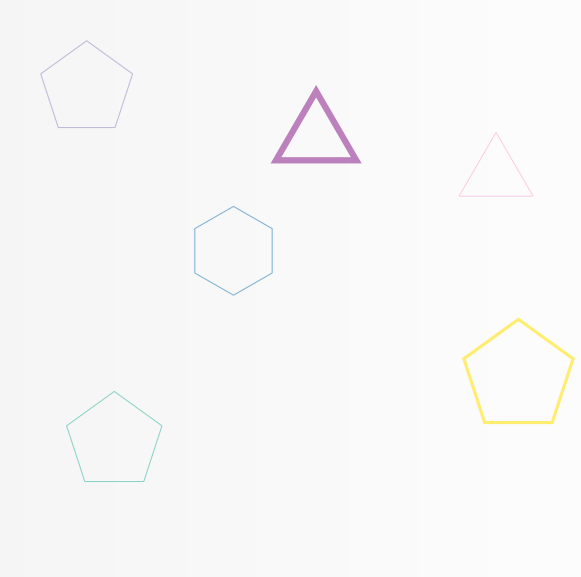[{"shape": "pentagon", "thickness": 0.5, "radius": 0.43, "center": [0.197, 0.235]}, {"shape": "pentagon", "thickness": 0.5, "radius": 0.42, "center": [0.149, 0.846]}, {"shape": "hexagon", "thickness": 0.5, "radius": 0.38, "center": [0.402, 0.565]}, {"shape": "triangle", "thickness": 0.5, "radius": 0.37, "center": [0.853, 0.696]}, {"shape": "triangle", "thickness": 3, "radius": 0.4, "center": [0.544, 0.761]}, {"shape": "pentagon", "thickness": 1.5, "radius": 0.49, "center": [0.892, 0.347]}]